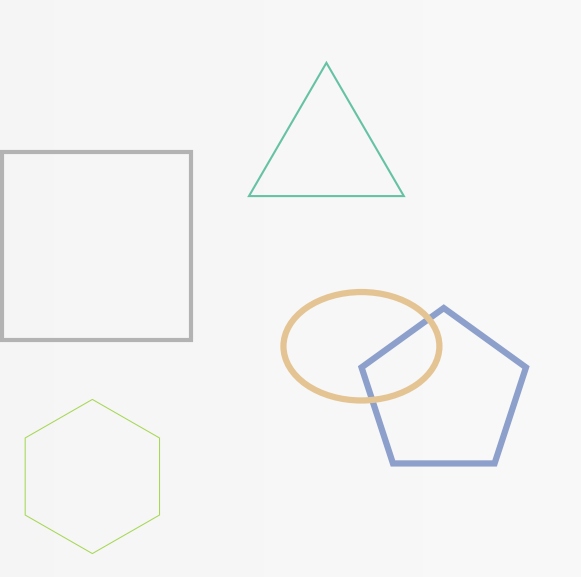[{"shape": "triangle", "thickness": 1, "radius": 0.77, "center": [0.562, 0.737]}, {"shape": "pentagon", "thickness": 3, "radius": 0.74, "center": [0.763, 0.317]}, {"shape": "hexagon", "thickness": 0.5, "radius": 0.67, "center": [0.159, 0.174]}, {"shape": "oval", "thickness": 3, "radius": 0.67, "center": [0.622, 0.4]}, {"shape": "square", "thickness": 2, "radius": 0.82, "center": [0.166, 0.573]}]